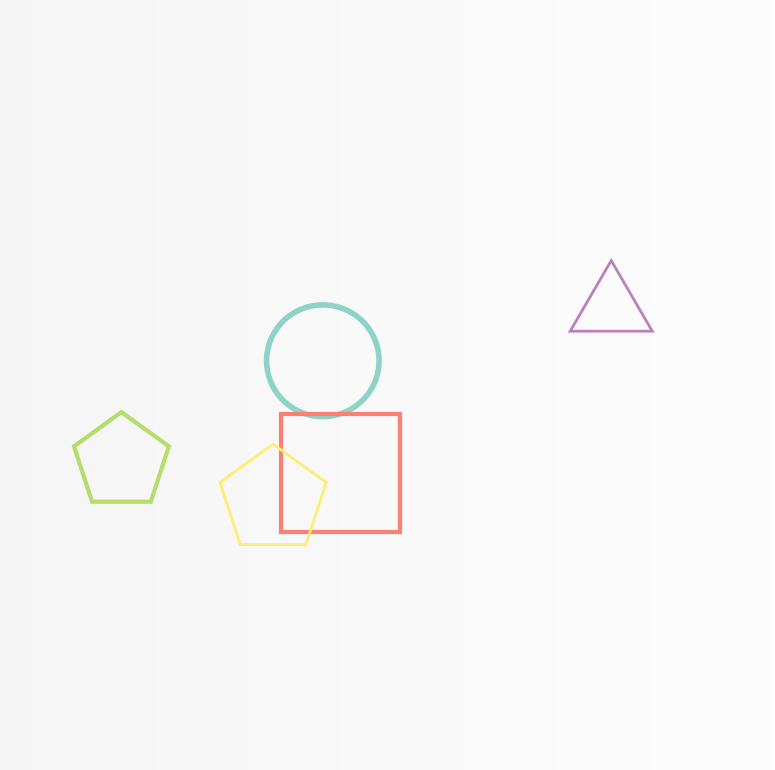[{"shape": "circle", "thickness": 2, "radius": 0.36, "center": [0.417, 0.531]}, {"shape": "square", "thickness": 1.5, "radius": 0.38, "center": [0.439, 0.386]}, {"shape": "pentagon", "thickness": 1.5, "radius": 0.32, "center": [0.157, 0.4]}, {"shape": "triangle", "thickness": 1, "radius": 0.31, "center": [0.789, 0.6]}, {"shape": "pentagon", "thickness": 1, "radius": 0.36, "center": [0.352, 0.351]}]